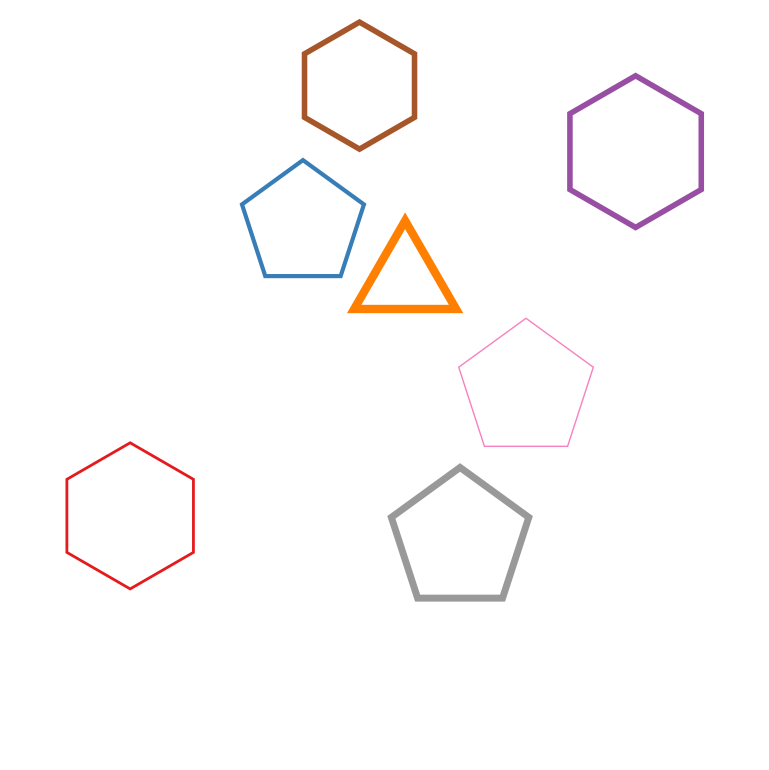[{"shape": "hexagon", "thickness": 1, "radius": 0.47, "center": [0.169, 0.33]}, {"shape": "pentagon", "thickness": 1.5, "radius": 0.42, "center": [0.393, 0.709]}, {"shape": "hexagon", "thickness": 2, "radius": 0.49, "center": [0.825, 0.803]}, {"shape": "triangle", "thickness": 3, "radius": 0.38, "center": [0.526, 0.637]}, {"shape": "hexagon", "thickness": 2, "radius": 0.41, "center": [0.467, 0.889]}, {"shape": "pentagon", "thickness": 0.5, "radius": 0.46, "center": [0.683, 0.495]}, {"shape": "pentagon", "thickness": 2.5, "radius": 0.47, "center": [0.598, 0.299]}]